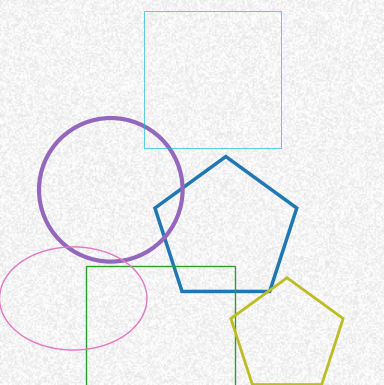[{"shape": "pentagon", "thickness": 2.5, "radius": 0.97, "center": [0.587, 0.4]}, {"shape": "square", "thickness": 1, "radius": 0.97, "center": [0.416, 0.116]}, {"shape": "circle", "thickness": 3, "radius": 0.93, "center": [0.288, 0.507]}, {"shape": "oval", "thickness": 1, "radius": 0.96, "center": [0.19, 0.225]}, {"shape": "pentagon", "thickness": 2, "radius": 0.77, "center": [0.745, 0.125]}, {"shape": "square", "thickness": 0.5, "radius": 0.89, "center": [0.553, 0.795]}]